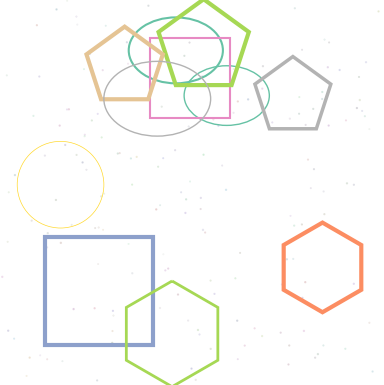[{"shape": "oval", "thickness": 1.5, "radius": 0.61, "center": [0.457, 0.869]}, {"shape": "oval", "thickness": 1, "radius": 0.55, "center": [0.589, 0.752]}, {"shape": "hexagon", "thickness": 3, "radius": 0.58, "center": [0.838, 0.305]}, {"shape": "square", "thickness": 3, "radius": 0.7, "center": [0.257, 0.244]}, {"shape": "square", "thickness": 1.5, "radius": 0.52, "center": [0.494, 0.797]}, {"shape": "hexagon", "thickness": 2, "radius": 0.69, "center": [0.447, 0.133]}, {"shape": "pentagon", "thickness": 3, "radius": 0.62, "center": [0.529, 0.879]}, {"shape": "circle", "thickness": 0.5, "radius": 0.56, "center": [0.157, 0.52]}, {"shape": "pentagon", "thickness": 3, "radius": 0.52, "center": [0.324, 0.827]}, {"shape": "oval", "thickness": 1, "radius": 0.69, "center": [0.408, 0.744]}, {"shape": "pentagon", "thickness": 2.5, "radius": 0.52, "center": [0.761, 0.749]}]